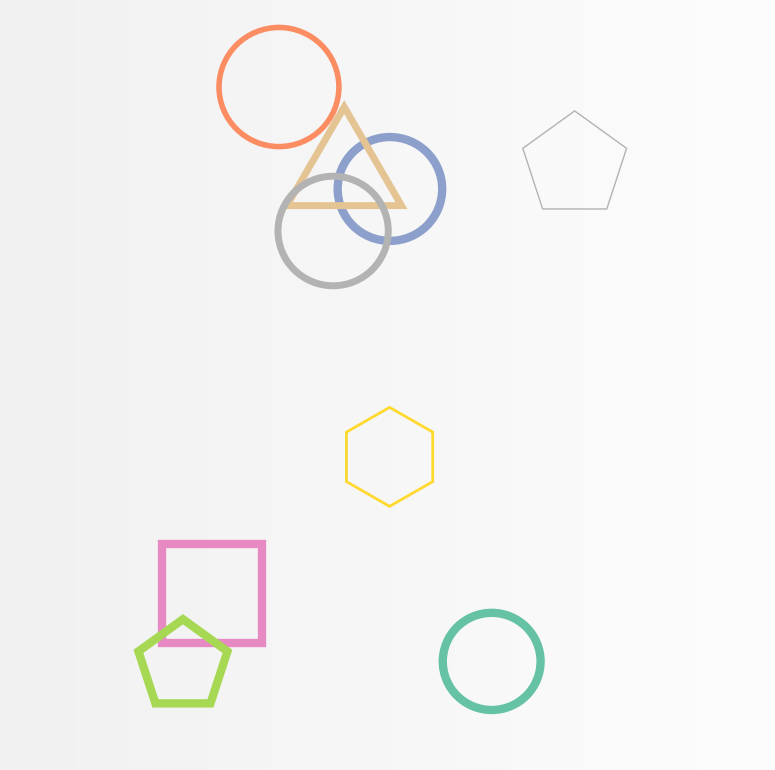[{"shape": "circle", "thickness": 3, "radius": 0.32, "center": [0.634, 0.141]}, {"shape": "circle", "thickness": 2, "radius": 0.39, "center": [0.36, 0.887]}, {"shape": "circle", "thickness": 3, "radius": 0.34, "center": [0.503, 0.755]}, {"shape": "square", "thickness": 3, "radius": 0.32, "center": [0.274, 0.229]}, {"shape": "pentagon", "thickness": 3, "radius": 0.3, "center": [0.236, 0.135]}, {"shape": "hexagon", "thickness": 1, "radius": 0.32, "center": [0.503, 0.407]}, {"shape": "triangle", "thickness": 2.5, "radius": 0.43, "center": [0.444, 0.776]}, {"shape": "pentagon", "thickness": 0.5, "radius": 0.35, "center": [0.742, 0.786]}, {"shape": "circle", "thickness": 2.5, "radius": 0.36, "center": [0.43, 0.7]}]